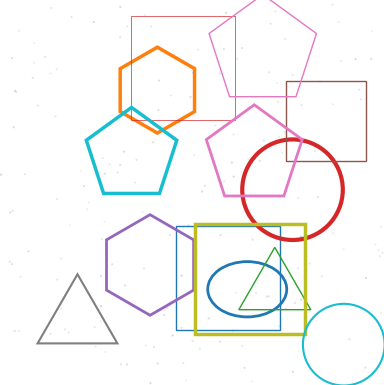[{"shape": "oval", "thickness": 2, "radius": 0.51, "center": [0.642, 0.249]}, {"shape": "square", "thickness": 1, "radius": 0.68, "center": [0.593, 0.278]}, {"shape": "hexagon", "thickness": 2.5, "radius": 0.56, "center": [0.409, 0.766]}, {"shape": "triangle", "thickness": 1, "radius": 0.54, "center": [0.714, 0.25]}, {"shape": "circle", "thickness": 3, "radius": 0.65, "center": [0.76, 0.507]}, {"shape": "square", "thickness": 0.5, "radius": 0.68, "center": [0.475, 0.823]}, {"shape": "hexagon", "thickness": 2, "radius": 0.65, "center": [0.39, 0.312]}, {"shape": "square", "thickness": 1, "radius": 0.52, "center": [0.847, 0.687]}, {"shape": "pentagon", "thickness": 1, "radius": 0.73, "center": [0.683, 0.868]}, {"shape": "pentagon", "thickness": 2, "radius": 0.65, "center": [0.66, 0.597]}, {"shape": "triangle", "thickness": 1.5, "radius": 0.6, "center": [0.201, 0.168]}, {"shape": "square", "thickness": 2.5, "radius": 0.71, "center": [0.648, 0.276]}, {"shape": "pentagon", "thickness": 2.5, "radius": 0.62, "center": [0.342, 0.597]}, {"shape": "circle", "thickness": 1.5, "radius": 0.53, "center": [0.893, 0.105]}]